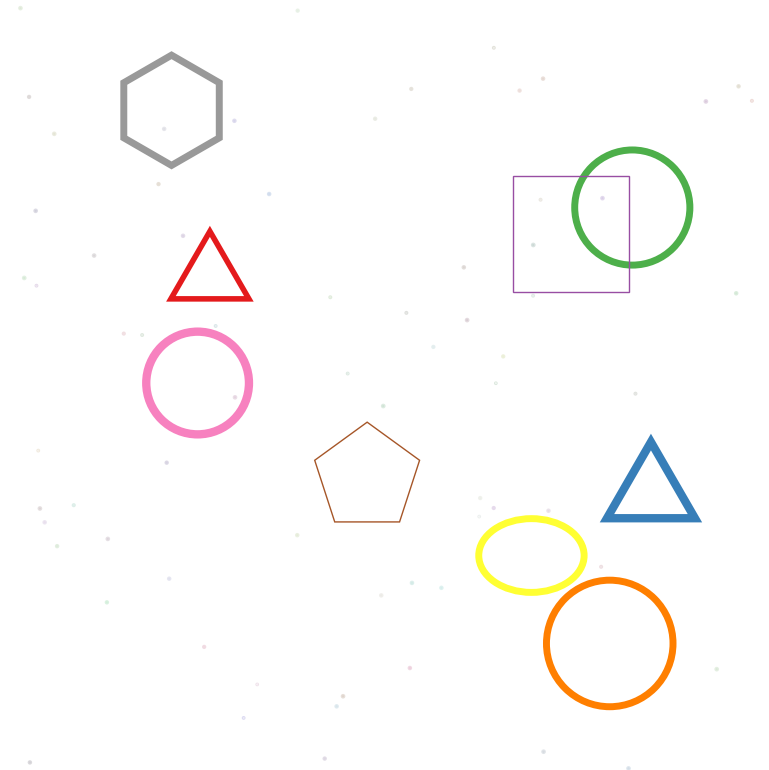[{"shape": "triangle", "thickness": 2, "radius": 0.29, "center": [0.273, 0.641]}, {"shape": "triangle", "thickness": 3, "radius": 0.33, "center": [0.845, 0.36]}, {"shape": "circle", "thickness": 2.5, "radius": 0.37, "center": [0.821, 0.73]}, {"shape": "square", "thickness": 0.5, "radius": 0.38, "center": [0.741, 0.696]}, {"shape": "circle", "thickness": 2.5, "radius": 0.41, "center": [0.792, 0.164]}, {"shape": "oval", "thickness": 2.5, "radius": 0.34, "center": [0.69, 0.279]}, {"shape": "pentagon", "thickness": 0.5, "radius": 0.36, "center": [0.477, 0.38]}, {"shape": "circle", "thickness": 3, "radius": 0.33, "center": [0.257, 0.503]}, {"shape": "hexagon", "thickness": 2.5, "radius": 0.36, "center": [0.223, 0.857]}]